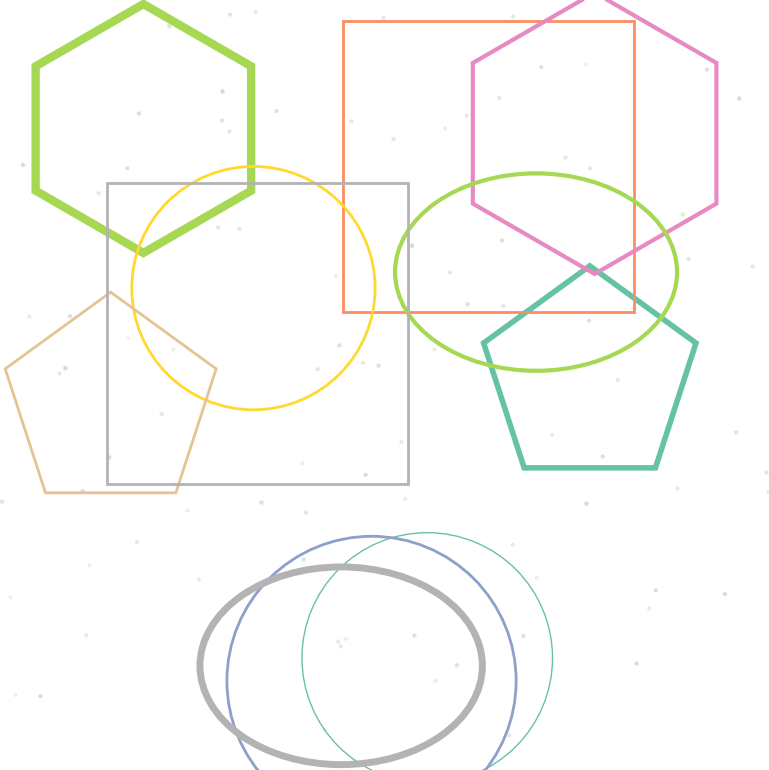[{"shape": "circle", "thickness": 0.5, "radius": 0.81, "center": [0.555, 0.146]}, {"shape": "pentagon", "thickness": 2, "radius": 0.73, "center": [0.766, 0.51]}, {"shape": "square", "thickness": 1, "radius": 0.94, "center": [0.634, 0.784]}, {"shape": "circle", "thickness": 1, "radius": 0.94, "center": [0.483, 0.116]}, {"shape": "hexagon", "thickness": 1.5, "radius": 0.91, "center": [0.772, 0.827]}, {"shape": "oval", "thickness": 1.5, "radius": 0.92, "center": [0.696, 0.647]}, {"shape": "hexagon", "thickness": 3, "radius": 0.81, "center": [0.186, 0.833]}, {"shape": "circle", "thickness": 1, "radius": 0.79, "center": [0.329, 0.626]}, {"shape": "pentagon", "thickness": 1, "radius": 0.72, "center": [0.144, 0.477]}, {"shape": "square", "thickness": 1, "radius": 0.98, "center": [0.334, 0.567]}, {"shape": "oval", "thickness": 2.5, "radius": 0.92, "center": [0.443, 0.135]}]